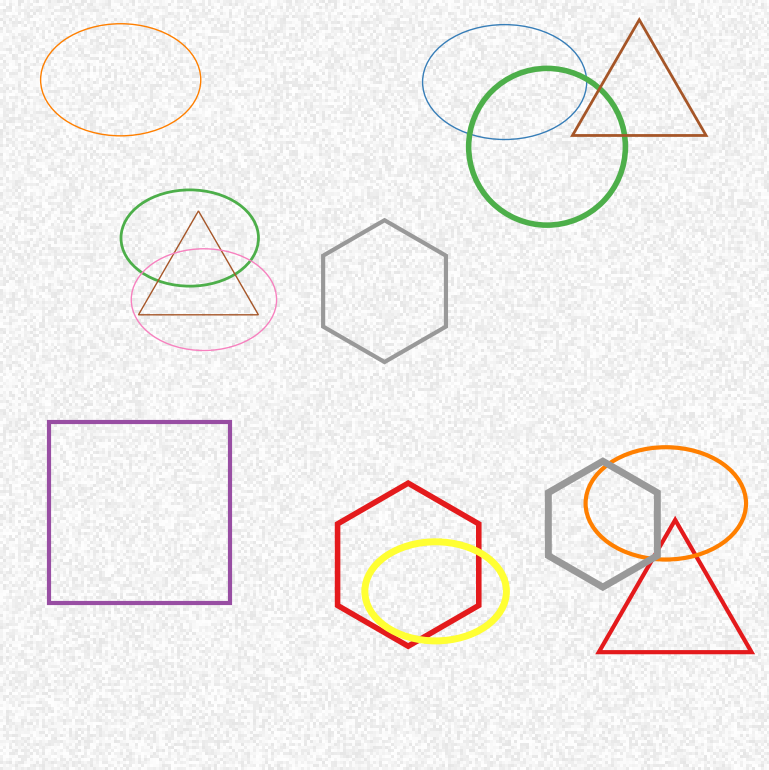[{"shape": "triangle", "thickness": 1.5, "radius": 0.57, "center": [0.877, 0.21]}, {"shape": "hexagon", "thickness": 2, "radius": 0.53, "center": [0.53, 0.267]}, {"shape": "oval", "thickness": 0.5, "radius": 0.53, "center": [0.655, 0.893]}, {"shape": "oval", "thickness": 1, "radius": 0.45, "center": [0.246, 0.691]}, {"shape": "circle", "thickness": 2, "radius": 0.51, "center": [0.71, 0.809]}, {"shape": "square", "thickness": 1.5, "radius": 0.59, "center": [0.181, 0.335]}, {"shape": "oval", "thickness": 0.5, "radius": 0.52, "center": [0.157, 0.896]}, {"shape": "oval", "thickness": 1.5, "radius": 0.52, "center": [0.865, 0.346]}, {"shape": "oval", "thickness": 2.5, "radius": 0.46, "center": [0.566, 0.232]}, {"shape": "triangle", "thickness": 1, "radius": 0.5, "center": [0.83, 0.874]}, {"shape": "triangle", "thickness": 0.5, "radius": 0.45, "center": [0.258, 0.636]}, {"shape": "oval", "thickness": 0.5, "radius": 0.47, "center": [0.265, 0.611]}, {"shape": "hexagon", "thickness": 2.5, "radius": 0.41, "center": [0.783, 0.319]}, {"shape": "hexagon", "thickness": 1.5, "radius": 0.46, "center": [0.499, 0.622]}]